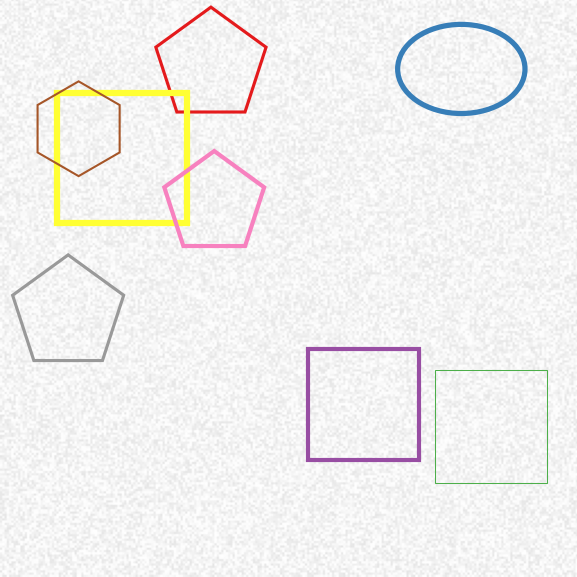[{"shape": "pentagon", "thickness": 1.5, "radius": 0.5, "center": [0.365, 0.886]}, {"shape": "oval", "thickness": 2.5, "radius": 0.55, "center": [0.799, 0.88]}, {"shape": "square", "thickness": 0.5, "radius": 0.49, "center": [0.85, 0.26]}, {"shape": "square", "thickness": 2, "radius": 0.48, "center": [0.629, 0.299]}, {"shape": "square", "thickness": 3, "radius": 0.56, "center": [0.212, 0.726]}, {"shape": "hexagon", "thickness": 1, "radius": 0.41, "center": [0.136, 0.776]}, {"shape": "pentagon", "thickness": 2, "radius": 0.45, "center": [0.371, 0.647]}, {"shape": "pentagon", "thickness": 1.5, "radius": 0.51, "center": [0.118, 0.457]}]